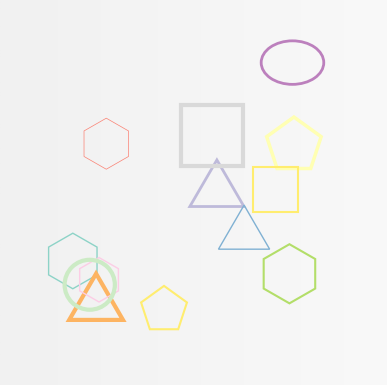[{"shape": "hexagon", "thickness": 1, "radius": 0.36, "center": [0.188, 0.322]}, {"shape": "pentagon", "thickness": 2.5, "radius": 0.37, "center": [0.758, 0.622]}, {"shape": "triangle", "thickness": 2, "radius": 0.4, "center": [0.56, 0.504]}, {"shape": "hexagon", "thickness": 0.5, "radius": 0.33, "center": [0.274, 0.627]}, {"shape": "triangle", "thickness": 1, "radius": 0.38, "center": [0.63, 0.391]}, {"shape": "triangle", "thickness": 3, "radius": 0.4, "center": [0.248, 0.209]}, {"shape": "hexagon", "thickness": 1.5, "radius": 0.38, "center": [0.747, 0.289]}, {"shape": "hexagon", "thickness": 1, "radius": 0.29, "center": [0.256, 0.273]}, {"shape": "square", "thickness": 3, "radius": 0.4, "center": [0.548, 0.648]}, {"shape": "oval", "thickness": 2, "radius": 0.4, "center": [0.755, 0.837]}, {"shape": "circle", "thickness": 3, "radius": 0.32, "center": [0.232, 0.26]}, {"shape": "pentagon", "thickness": 1.5, "radius": 0.31, "center": [0.423, 0.195]}, {"shape": "square", "thickness": 1.5, "radius": 0.29, "center": [0.712, 0.508]}]